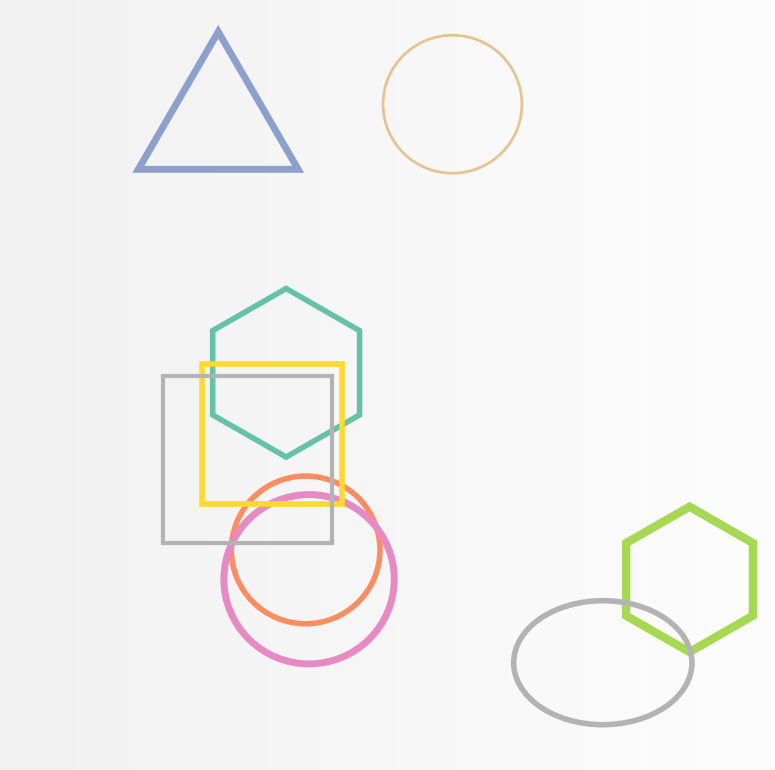[{"shape": "hexagon", "thickness": 2, "radius": 0.55, "center": [0.369, 0.516]}, {"shape": "circle", "thickness": 2, "radius": 0.48, "center": [0.394, 0.286]}, {"shape": "triangle", "thickness": 2.5, "radius": 0.6, "center": [0.282, 0.84]}, {"shape": "circle", "thickness": 2.5, "radius": 0.55, "center": [0.399, 0.248]}, {"shape": "hexagon", "thickness": 3, "radius": 0.47, "center": [0.89, 0.248]}, {"shape": "square", "thickness": 2, "radius": 0.45, "center": [0.351, 0.436]}, {"shape": "circle", "thickness": 1, "radius": 0.45, "center": [0.584, 0.865]}, {"shape": "oval", "thickness": 2, "radius": 0.58, "center": [0.778, 0.139]}, {"shape": "square", "thickness": 1.5, "radius": 0.54, "center": [0.32, 0.403]}]